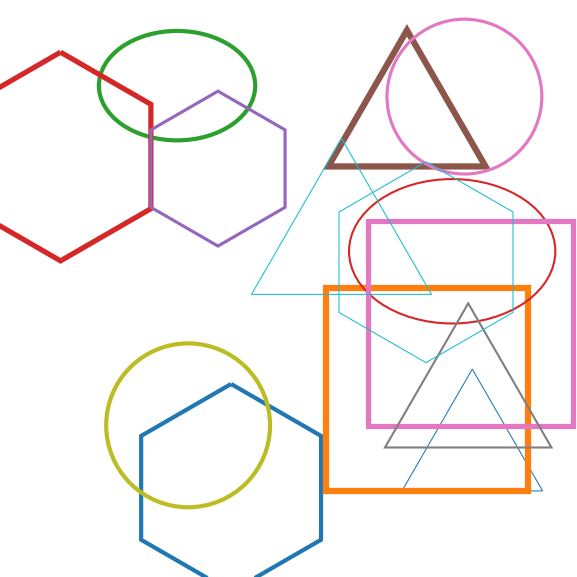[{"shape": "triangle", "thickness": 0.5, "radius": 0.7, "center": [0.818, 0.219]}, {"shape": "hexagon", "thickness": 2, "radius": 0.9, "center": [0.4, 0.154]}, {"shape": "square", "thickness": 3, "radius": 0.88, "center": [0.74, 0.325]}, {"shape": "oval", "thickness": 2, "radius": 0.68, "center": [0.307, 0.851]}, {"shape": "oval", "thickness": 1, "radius": 0.89, "center": [0.783, 0.564]}, {"shape": "hexagon", "thickness": 2.5, "radius": 0.9, "center": [0.105, 0.728]}, {"shape": "hexagon", "thickness": 1.5, "radius": 0.67, "center": [0.377, 0.707]}, {"shape": "triangle", "thickness": 3, "radius": 0.79, "center": [0.705, 0.789]}, {"shape": "circle", "thickness": 1.5, "radius": 0.67, "center": [0.804, 0.832]}, {"shape": "square", "thickness": 2.5, "radius": 0.89, "center": [0.815, 0.439]}, {"shape": "triangle", "thickness": 1, "radius": 0.83, "center": [0.811, 0.307]}, {"shape": "circle", "thickness": 2, "radius": 0.71, "center": [0.326, 0.263]}, {"shape": "triangle", "thickness": 0.5, "radius": 0.9, "center": [0.591, 0.579]}, {"shape": "hexagon", "thickness": 0.5, "radius": 0.87, "center": [0.738, 0.545]}]